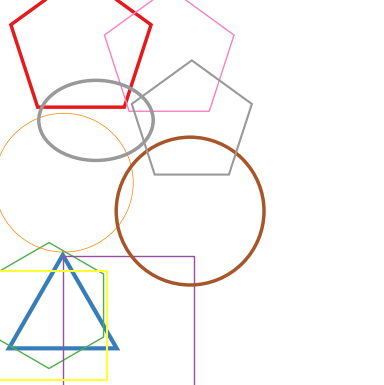[{"shape": "pentagon", "thickness": 2.5, "radius": 0.96, "center": [0.21, 0.877]}, {"shape": "triangle", "thickness": 3, "radius": 0.81, "center": [0.163, 0.176]}, {"shape": "hexagon", "thickness": 1, "radius": 0.82, "center": [0.127, 0.206]}, {"shape": "square", "thickness": 1, "radius": 0.85, "center": [0.334, 0.165]}, {"shape": "circle", "thickness": 0.5, "radius": 0.9, "center": [0.166, 0.525]}, {"shape": "square", "thickness": 1.5, "radius": 0.71, "center": [0.137, 0.155]}, {"shape": "circle", "thickness": 2.5, "radius": 0.96, "center": [0.494, 0.452]}, {"shape": "pentagon", "thickness": 1, "radius": 0.88, "center": [0.44, 0.854]}, {"shape": "pentagon", "thickness": 1.5, "radius": 0.82, "center": [0.498, 0.679]}, {"shape": "oval", "thickness": 2.5, "radius": 0.74, "center": [0.249, 0.687]}]